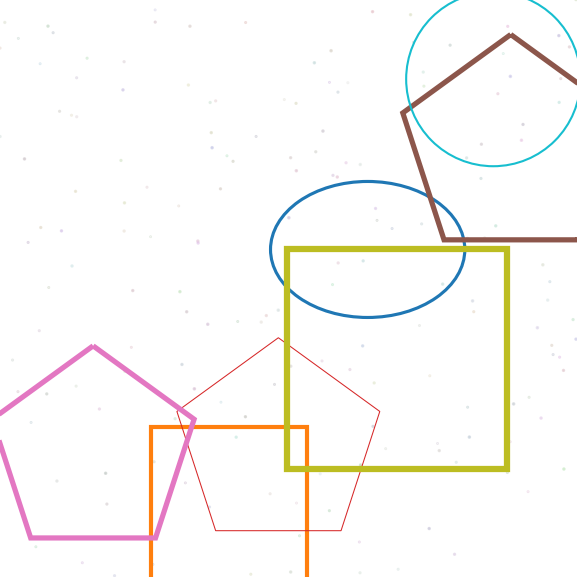[{"shape": "oval", "thickness": 1.5, "radius": 0.84, "center": [0.637, 0.567]}, {"shape": "square", "thickness": 2, "radius": 0.68, "center": [0.397, 0.124]}, {"shape": "pentagon", "thickness": 0.5, "radius": 0.92, "center": [0.482, 0.23]}, {"shape": "pentagon", "thickness": 2.5, "radius": 0.98, "center": [0.884, 0.743]}, {"shape": "pentagon", "thickness": 2.5, "radius": 0.92, "center": [0.161, 0.216]}, {"shape": "square", "thickness": 3, "radius": 0.95, "center": [0.688, 0.378]}, {"shape": "circle", "thickness": 1, "radius": 0.75, "center": [0.854, 0.862]}]